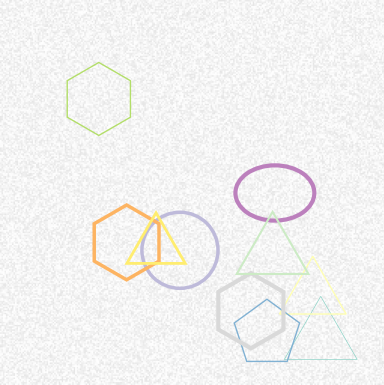[{"shape": "triangle", "thickness": 0.5, "radius": 0.55, "center": [0.833, 0.121]}, {"shape": "triangle", "thickness": 1, "radius": 0.5, "center": [0.812, 0.234]}, {"shape": "circle", "thickness": 2.5, "radius": 0.49, "center": [0.467, 0.35]}, {"shape": "pentagon", "thickness": 1, "radius": 0.45, "center": [0.693, 0.133]}, {"shape": "hexagon", "thickness": 2.5, "radius": 0.49, "center": [0.329, 0.37]}, {"shape": "hexagon", "thickness": 1, "radius": 0.47, "center": [0.257, 0.743]}, {"shape": "hexagon", "thickness": 3, "radius": 0.49, "center": [0.652, 0.193]}, {"shape": "oval", "thickness": 3, "radius": 0.51, "center": [0.714, 0.499]}, {"shape": "triangle", "thickness": 1.5, "radius": 0.54, "center": [0.708, 0.342]}, {"shape": "triangle", "thickness": 2, "radius": 0.44, "center": [0.405, 0.36]}]